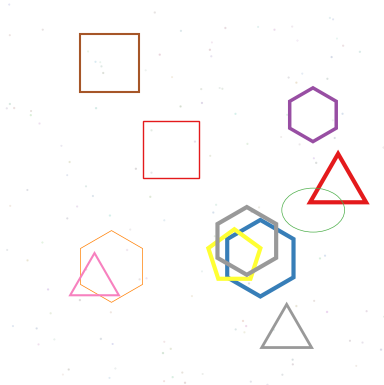[{"shape": "square", "thickness": 1, "radius": 0.37, "center": [0.444, 0.612]}, {"shape": "triangle", "thickness": 3, "radius": 0.42, "center": [0.878, 0.517]}, {"shape": "hexagon", "thickness": 3, "radius": 0.5, "center": [0.676, 0.329]}, {"shape": "oval", "thickness": 0.5, "radius": 0.41, "center": [0.814, 0.454]}, {"shape": "hexagon", "thickness": 2.5, "radius": 0.35, "center": [0.813, 0.702]}, {"shape": "hexagon", "thickness": 0.5, "radius": 0.47, "center": [0.29, 0.308]}, {"shape": "pentagon", "thickness": 3, "radius": 0.36, "center": [0.609, 0.333]}, {"shape": "square", "thickness": 1.5, "radius": 0.38, "center": [0.285, 0.837]}, {"shape": "triangle", "thickness": 1.5, "radius": 0.37, "center": [0.245, 0.27]}, {"shape": "hexagon", "thickness": 3, "radius": 0.44, "center": [0.641, 0.374]}, {"shape": "triangle", "thickness": 2, "radius": 0.37, "center": [0.745, 0.135]}]